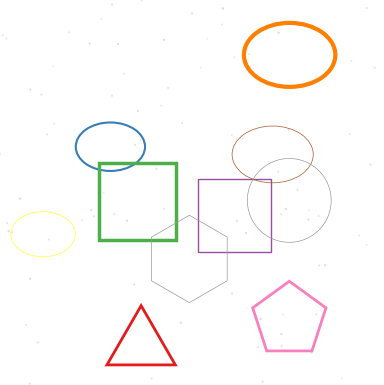[{"shape": "triangle", "thickness": 2, "radius": 0.51, "center": [0.367, 0.104]}, {"shape": "oval", "thickness": 1.5, "radius": 0.45, "center": [0.287, 0.619]}, {"shape": "square", "thickness": 2.5, "radius": 0.5, "center": [0.357, 0.477]}, {"shape": "square", "thickness": 1, "radius": 0.48, "center": [0.609, 0.441]}, {"shape": "oval", "thickness": 3, "radius": 0.59, "center": [0.752, 0.857]}, {"shape": "oval", "thickness": 0.5, "radius": 0.42, "center": [0.112, 0.392]}, {"shape": "oval", "thickness": 0.5, "radius": 0.53, "center": [0.708, 0.599]}, {"shape": "pentagon", "thickness": 2, "radius": 0.5, "center": [0.752, 0.169]}, {"shape": "circle", "thickness": 0.5, "radius": 0.54, "center": [0.751, 0.479]}, {"shape": "hexagon", "thickness": 0.5, "radius": 0.57, "center": [0.492, 0.327]}]